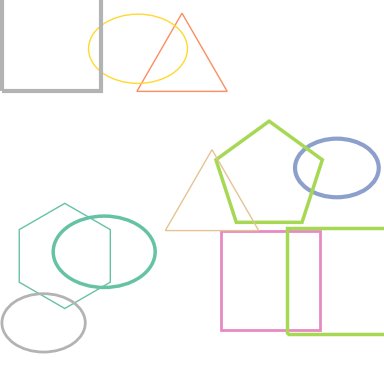[{"shape": "oval", "thickness": 2.5, "radius": 0.66, "center": [0.271, 0.346]}, {"shape": "hexagon", "thickness": 1, "radius": 0.68, "center": [0.168, 0.335]}, {"shape": "triangle", "thickness": 1, "radius": 0.68, "center": [0.473, 0.83]}, {"shape": "oval", "thickness": 3, "radius": 0.54, "center": [0.875, 0.564]}, {"shape": "square", "thickness": 2, "radius": 0.64, "center": [0.702, 0.272]}, {"shape": "pentagon", "thickness": 2.5, "radius": 0.73, "center": [0.699, 0.54]}, {"shape": "square", "thickness": 2.5, "radius": 0.69, "center": [0.884, 0.27]}, {"shape": "oval", "thickness": 1, "radius": 0.64, "center": [0.358, 0.873]}, {"shape": "triangle", "thickness": 1, "radius": 0.7, "center": [0.551, 0.471]}, {"shape": "oval", "thickness": 2, "radius": 0.54, "center": [0.113, 0.161]}, {"shape": "square", "thickness": 3, "radius": 0.64, "center": [0.134, 0.893]}]